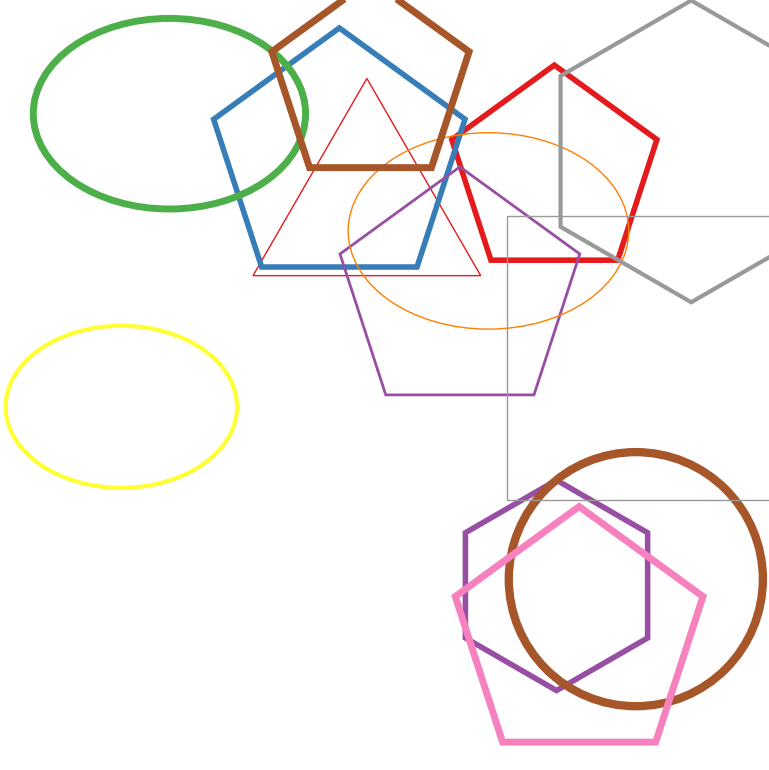[{"shape": "pentagon", "thickness": 2, "radius": 0.7, "center": [0.72, 0.775]}, {"shape": "triangle", "thickness": 0.5, "radius": 0.85, "center": [0.476, 0.727]}, {"shape": "pentagon", "thickness": 2, "radius": 0.86, "center": [0.441, 0.792]}, {"shape": "oval", "thickness": 2.5, "radius": 0.88, "center": [0.22, 0.852]}, {"shape": "pentagon", "thickness": 1, "radius": 0.82, "center": [0.597, 0.62]}, {"shape": "hexagon", "thickness": 2, "radius": 0.68, "center": [0.723, 0.24]}, {"shape": "oval", "thickness": 0.5, "radius": 0.91, "center": [0.634, 0.7]}, {"shape": "oval", "thickness": 1.5, "radius": 0.75, "center": [0.158, 0.472]}, {"shape": "pentagon", "thickness": 2.5, "radius": 0.67, "center": [0.481, 0.891]}, {"shape": "circle", "thickness": 3, "radius": 0.82, "center": [0.826, 0.248]}, {"shape": "pentagon", "thickness": 2.5, "radius": 0.85, "center": [0.752, 0.173]}, {"shape": "hexagon", "thickness": 1.5, "radius": 0.98, "center": [0.898, 0.803]}, {"shape": "square", "thickness": 0.5, "radius": 0.92, "center": [0.843, 0.535]}]